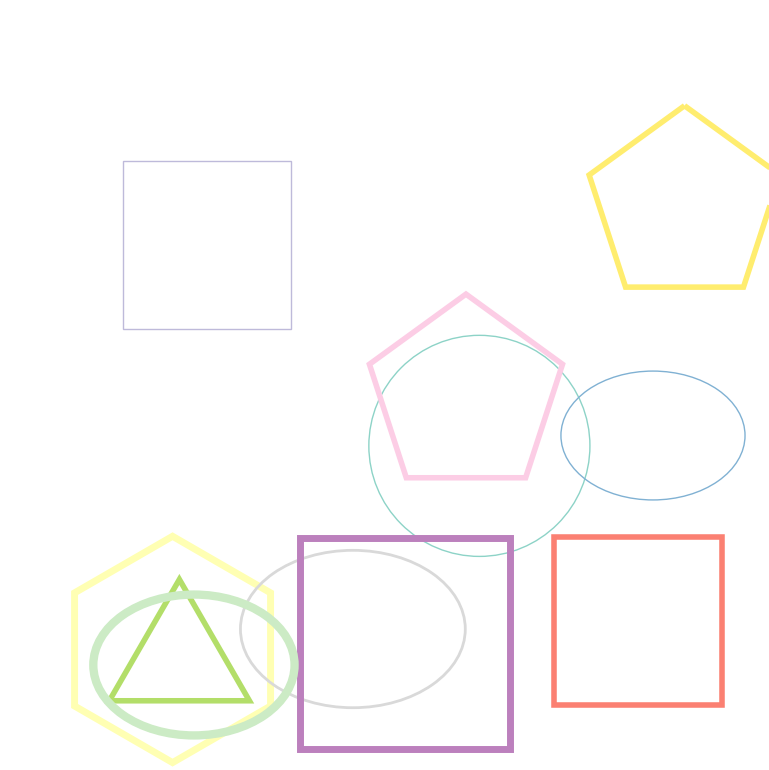[{"shape": "circle", "thickness": 0.5, "radius": 0.72, "center": [0.623, 0.421]}, {"shape": "hexagon", "thickness": 2.5, "radius": 0.73, "center": [0.224, 0.157]}, {"shape": "square", "thickness": 0.5, "radius": 0.55, "center": [0.269, 0.682]}, {"shape": "square", "thickness": 2, "radius": 0.55, "center": [0.829, 0.193]}, {"shape": "oval", "thickness": 0.5, "radius": 0.6, "center": [0.848, 0.434]}, {"shape": "triangle", "thickness": 2, "radius": 0.53, "center": [0.233, 0.142]}, {"shape": "pentagon", "thickness": 2, "radius": 0.66, "center": [0.605, 0.486]}, {"shape": "oval", "thickness": 1, "radius": 0.73, "center": [0.458, 0.183]}, {"shape": "square", "thickness": 2.5, "radius": 0.68, "center": [0.526, 0.164]}, {"shape": "oval", "thickness": 3, "radius": 0.65, "center": [0.252, 0.136]}, {"shape": "pentagon", "thickness": 2, "radius": 0.65, "center": [0.889, 0.732]}]